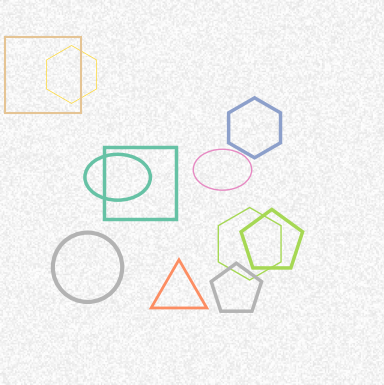[{"shape": "square", "thickness": 2.5, "radius": 0.47, "center": [0.363, 0.525]}, {"shape": "oval", "thickness": 2.5, "radius": 0.43, "center": [0.306, 0.54]}, {"shape": "triangle", "thickness": 2, "radius": 0.42, "center": [0.465, 0.242]}, {"shape": "hexagon", "thickness": 2.5, "radius": 0.39, "center": [0.661, 0.668]}, {"shape": "oval", "thickness": 1, "radius": 0.38, "center": [0.578, 0.559]}, {"shape": "hexagon", "thickness": 1, "radius": 0.47, "center": [0.648, 0.367]}, {"shape": "pentagon", "thickness": 2.5, "radius": 0.42, "center": [0.706, 0.372]}, {"shape": "hexagon", "thickness": 0.5, "radius": 0.38, "center": [0.186, 0.807]}, {"shape": "square", "thickness": 1.5, "radius": 0.49, "center": [0.112, 0.806]}, {"shape": "circle", "thickness": 3, "radius": 0.45, "center": [0.227, 0.306]}, {"shape": "pentagon", "thickness": 2.5, "radius": 0.34, "center": [0.614, 0.247]}]